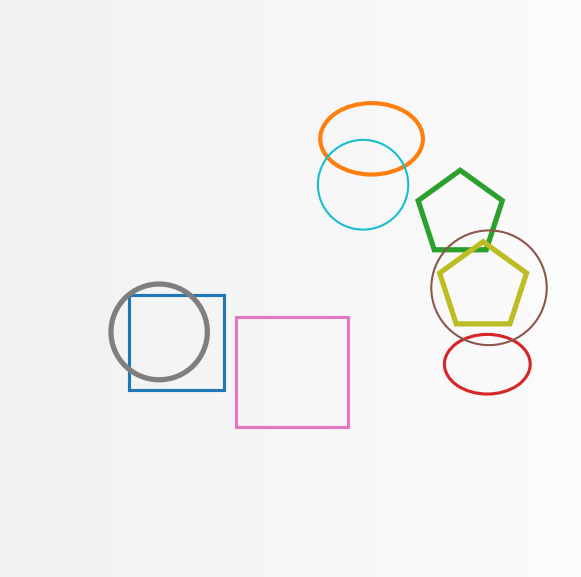[{"shape": "square", "thickness": 1.5, "radius": 0.41, "center": [0.304, 0.405]}, {"shape": "oval", "thickness": 2, "radius": 0.44, "center": [0.639, 0.759]}, {"shape": "pentagon", "thickness": 2.5, "radius": 0.38, "center": [0.792, 0.628]}, {"shape": "oval", "thickness": 1.5, "radius": 0.37, "center": [0.838, 0.368]}, {"shape": "circle", "thickness": 1, "radius": 0.5, "center": [0.841, 0.501]}, {"shape": "square", "thickness": 1.5, "radius": 0.48, "center": [0.502, 0.355]}, {"shape": "circle", "thickness": 2.5, "radius": 0.41, "center": [0.274, 0.424]}, {"shape": "pentagon", "thickness": 2.5, "radius": 0.39, "center": [0.831, 0.502]}, {"shape": "circle", "thickness": 1, "radius": 0.39, "center": [0.625, 0.679]}]